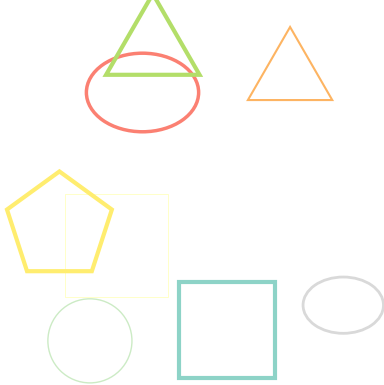[{"shape": "square", "thickness": 3, "radius": 0.62, "center": [0.59, 0.143]}, {"shape": "square", "thickness": 0.5, "radius": 0.67, "center": [0.302, 0.363]}, {"shape": "oval", "thickness": 2.5, "radius": 0.73, "center": [0.37, 0.76]}, {"shape": "triangle", "thickness": 1.5, "radius": 0.63, "center": [0.753, 0.803]}, {"shape": "triangle", "thickness": 3, "radius": 0.7, "center": [0.397, 0.876]}, {"shape": "oval", "thickness": 2, "radius": 0.52, "center": [0.892, 0.207]}, {"shape": "circle", "thickness": 1, "radius": 0.55, "center": [0.234, 0.115]}, {"shape": "pentagon", "thickness": 3, "radius": 0.72, "center": [0.154, 0.411]}]